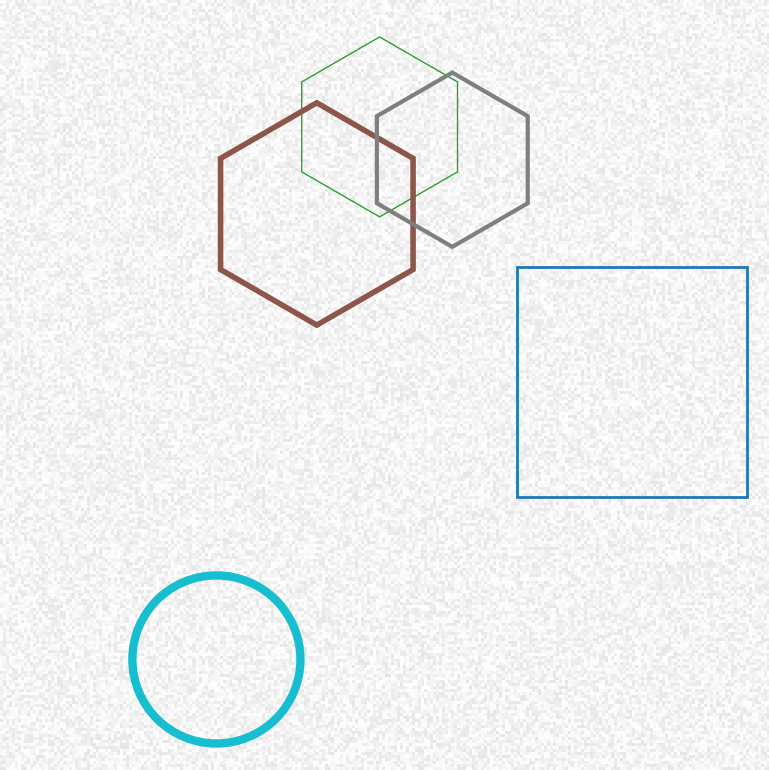[{"shape": "square", "thickness": 1, "radius": 0.75, "center": [0.821, 0.504]}, {"shape": "hexagon", "thickness": 0.5, "radius": 0.58, "center": [0.493, 0.835]}, {"shape": "hexagon", "thickness": 2, "radius": 0.72, "center": [0.411, 0.722]}, {"shape": "hexagon", "thickness": 1.5, "radius": 0.57, "center": [0.587, 0.793]}, {"shape": "circle", "thickness": 3, "radius": 0.55, "center": [0.281, 0.144]}]